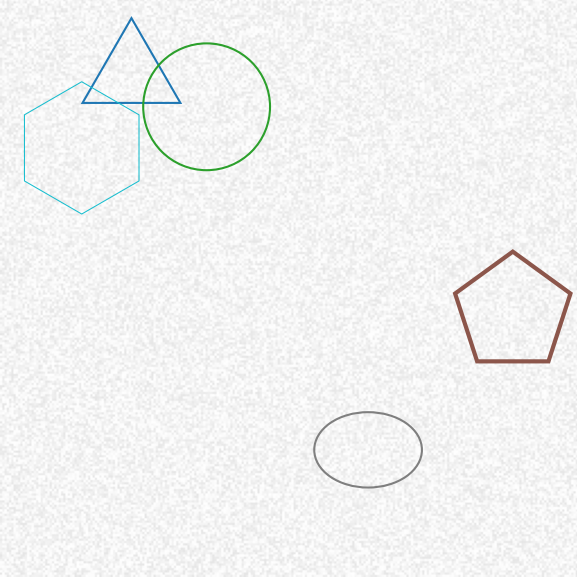[{"shape": "triangle", "thickness": 1, "radius": 0.49, "center": [0.228, 0.87]}, {"shape": "circle", "thickness": 1, "radius": 0.55, "center": [0.358, 0.814]}, {"shape": "pentagon", "thickness": 2, "radius": 0.53, "center": [0.888, 0.458]}, {"shape": "oval", "thickness": 1, "radius": 0.47, "center": [0.637, 0.22]}, {"shape": "hexagon", "thickness": 0.5, "radius": 0.57, "center": [0.142, 0.743]}]